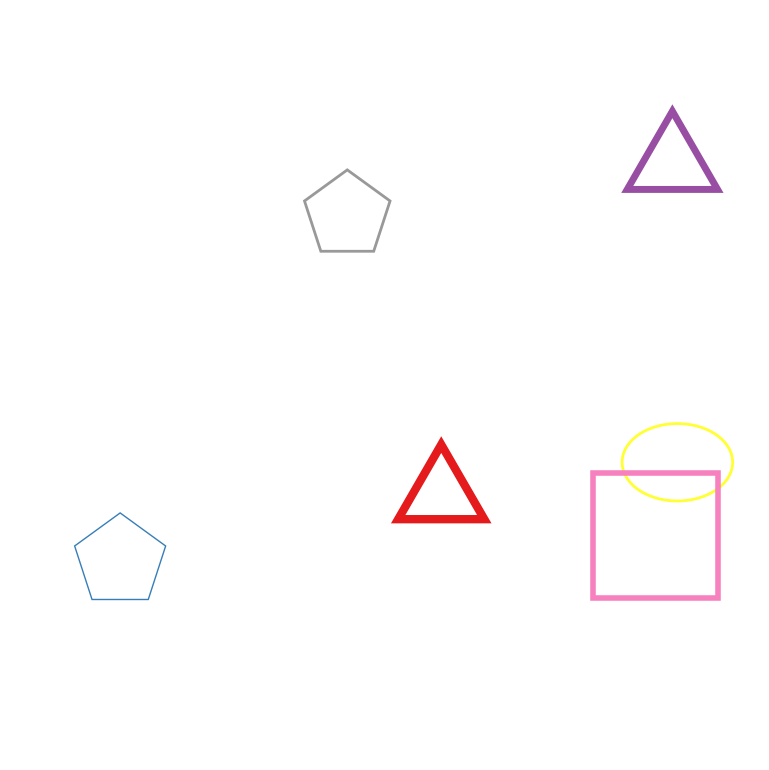[{"shape": "triangle", "thickness": 3, "radius": 0.32, "center": [0.573, 0.358]}, {"shape": "pentagon", "thickness": 0.5, "radius": 0.31, "center": [0.156, 0.272]}, {"shape": "triangle", "thickness": 2.5, "radius": 0.34, "center": [0.873, 0.788]}, {"shape": "oval", "thickness": 1, "radius": 0.36, "center": [0.88, 0.4]}, {"shape": "square", "thickness": 2, "radius": 0.4, "center": [0.851, 0.305]}, {"shape": "pentagon", "thickness": 1, "radius": 0.29, "center": [0.451, 0.721]}]